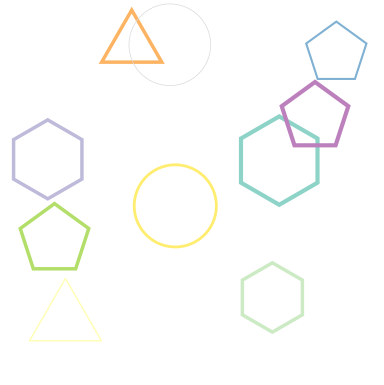[{"shape": "hexagon", "thickness": 3, "radius": 0.57, "center": [0.725, 0.583]}, {"shape": "triangle", "thickness": 1, "radius": 0.54, "center": [0.17, 0.169]}, {"shape": "hexagon", "thickness": 2.5, "radius": 0.51, "center": [0.124, 0.586]}, {"shape": "pentagon", "thickness": 1.5, "radius": 0.41, "center": [0.874, 0.862]}, {"shape": "triangle", "thickness": 2.5, "radius": 0.45, "center": [0.342, 0.884]}, {"shape": "pentagon", "thickness": 2.5, "radius": 0.47, "center": [0.142, 0.378]}, {"shape": "circle", "thickness": 0.5, "radius": 0.53, "center": [0.441, 0.884]}, {"shape": "pentagon", "thickness": 3, "radius": 0.45, "center": [0.818, 0.696]}, {"shape": "hexagon", "thickness": 2.5, "radius": 0.45, "center": [0.707, 0.227]}, {"shape": "circle", "thickness": 2, "radius": 0.53, "center": [0.455, 0.465]}]